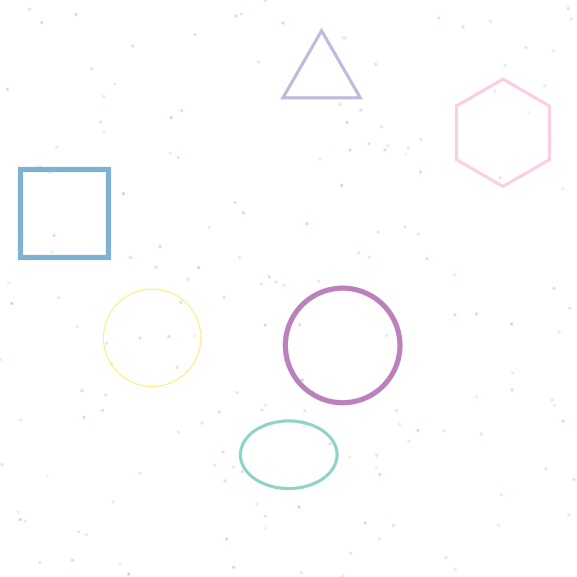[{"shape": "oval", "thickness": 1.5, "radius": 0.42, "center": [0.5, 0.212]}, {"shape": "triangle", "thickness": 1.5, "radius": 0.39, "center": [0.557, 0.868]}, {"shape": "square", "thickness": 2.5, "radius": 0.38, "center": [0.111, 0.63]}, {"shape": "hexagon", "thickness": 1.5, "radius": 0.46, "center": [0.871, 0.769]}, {"shape": "circle", "thickness": 2.5, "radius": 0.5, "center": [0.593, 0.401]}, {"shape": "circle", "thickness": 0.5, "radius": 0.42, "center": [0.263, 0.414]}]